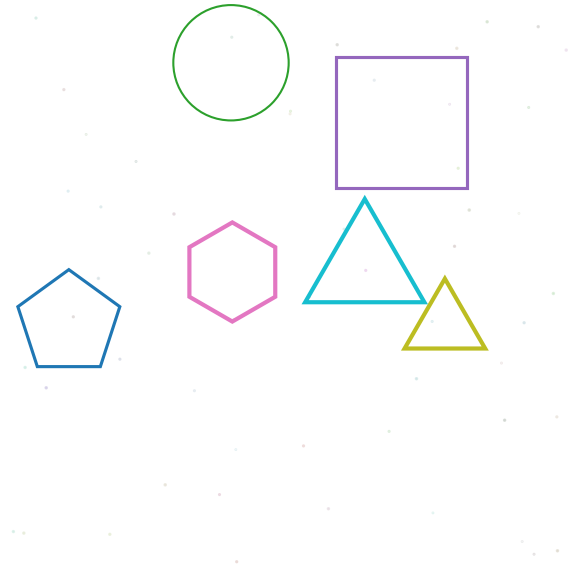[{"shape": "pentagon", "thickness": 1.5, "radius": 0.46, "center": [0.119, 0.439]}, {"shape": "circle", "thickness": 1, "radius": 0.5, "center": [0.4, 0.89]}, {"shape": "square", "thickness": 1.5, "radius": 0.57, "center": [0.695, 0.787]}, {"shape": "hexagon", "thickness": 2, "radius": 0.43, "center": [0.402, 0.528]}, {"shape": "triangle", "thickness": 2, "radius": 0.4, "center": [0.77, 0.436]}, {"shape": "triangle", "thickness": 2, "radius": 0.6, "center": [0.632, 0.535]}]